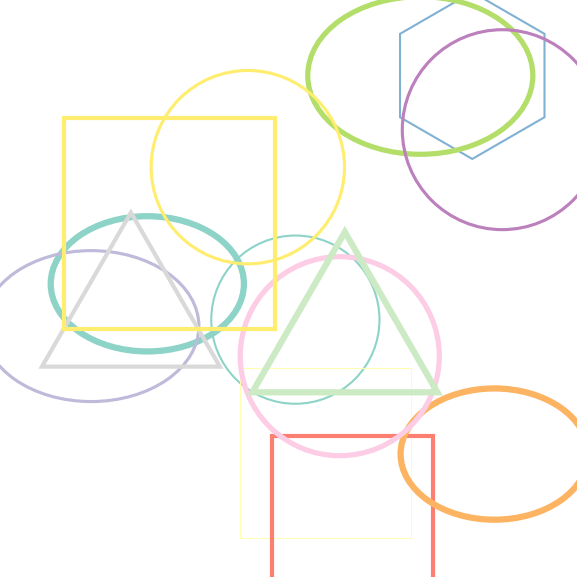[{"shape": "oval", "thickness": 3, "radius": 0.84, "center": [0.255, 0.508]}, {"shape": "circle", "thickness": 1, "radius": 0.73, "center": [0.511, 0.446]}, {"shape": "square", "thickness": 0.5, "radius": 0.74, "center": [0.564, 0.215]}, {"shape": "oval", "thickness": 1.5, "radius": 0.93, "center": [0.158, 0.434]}, {"shape": "square", "thickness": 2, "radius": 0.7, "center": [0.61, 0.104]}, {"shape": "hexagon", "thickness": 1, "radius": 0.72, "center": [0.818, 0.868]}, {"shape": "oval", "thickness": 3, "radius": 0.81, "center": [0.856, 0.213]}, {"shape": "oval", "thickness": 2.5, "radius": 0.97, "center": [0.728, 0.868]}, {"shape": "circle", "thickness": 2.5, "radius": 0.86, "center": [0.588, 0.382]}, {"shape": "triangle", "thickness": 2, "radius": 0.89, "center": [0.227, 0.453]}, {"shape": "circle", "thickness": 1.5, "radius": 0.87, "center": [0.87, 0.775]}, {"shape": "triangle", "thickness": 3, "radius": 0.93, "center": [0.597, 0.412]}, {"shape": "circle", "thickness": 1.5, "radius": 0.84, "center": [0.429, 0.71]}, {"shape": "square", "thickness": 2, "radius": 0.91, "center": [0.293, 0.612]}]